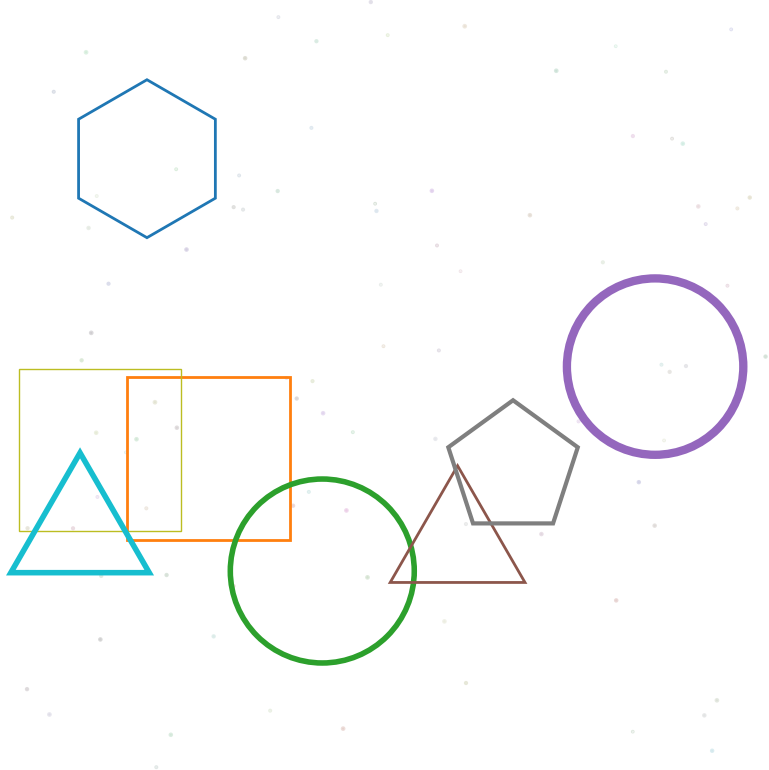[{"shape": "hexagon", "thickness": 1, "radius": 0.51, "center": [0.191, 0.794]}, {"shape": "square", "thickness": 1, "radius": 0.53, "center": [0.271, 0.404]}, {"shape": "circle", "thickness": 2, "radius": 0.6, "center": [0.419, 0.258]}, {"shape": "circle", "thickness": 3, "radius": 0.57, "center": [0.851, 0.524]}, {"shape": "triangle", "thickness": 1, "radius": 0.51, "center": [0.594, 0.294]}, {"shape": "pentagon", "thickness": 1.5, "radius": 0.44, "center": [0.666, 0.392]}, {"shape": "square", "thickness": 0.5, "radius": 0.53, "center": [0.13, 0.415]}, {"shape": "triangle", "thickness": 2, "radius": 0.52, "center": [0.104, 0.308]}]